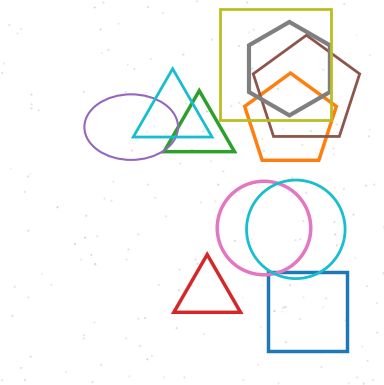[{"shape": "square", "thickness": 2.5, "radius": 0.52, "center": [0.799, 0.191]}, {"shape": "pentagon", "thickness": 2.5, "radius": 0.63, "center": [0.755, 0.685]}, {"shape": "triangle", "thickness": 2.5, "radius": 0.53, "center": [0.518, 0.659]}, {"shape": "triangle", "thickness": 2.5, "radius": 0.5, "center": [0.538, 0.239]}, {"shape": "oval", "thickness": 1.5, "radius": 0.61, "center": [0.341, 0.67]}, {"shape": "pentagon", "thickness": 2, "radius": 0.73, "center": [0.796, 0.763]}, {"shape": "circle", "thickness": 2.5, "radius": 0.61, "center": [0.686, 0.408]}, {"shape": "hexagon", "thickness": 3, "radius": 0.61, "center": [0.752, 0.822]}, {"shape": "square", "thickness": 2, "radius": 0.72, "center": [0.716, 0.832]}, {"shape": "circle", "thickness": 2, "radius": 0.64, "center": [0.768, 0.404]}, {"shape": "triangle", "thickness": 2, "radius": 0.59, "center": [0.448, 0.703]}]